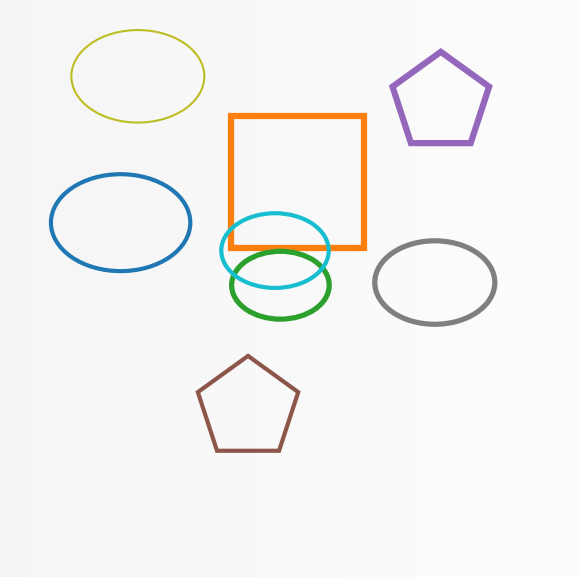[{"shape": "oval", "thickness": 2, "radius": 0.6, "center": [0.208, 0.614]}, {"shape": "square", "thickness": 3, "radius": 0.57, "center": [0.512, 0.684]}, {"shape": "oval", "thickness": 2.5, "radius": 0.42, "center": [0.482, 0.505]}, {"shape": "pentagon", "thickness": 3, "radius": 0.44, "center": [0.758, 0.822]}, {"shape": "pentagon", "thickness": 2, "radius": 0.45, "center": [0.427, 0.292]}, {"shape": "oval", "thickness": 2.5, "radius": 0.52, "center": [0.748, 0.51]}, {"shape": "oval", "thickness": 1, "radius": 0.57, "center": [0.237, 0.867]}, {"shape": "oval", "thickness": 2, "radius": 0.46, "center": [0.473, 0.565]}]